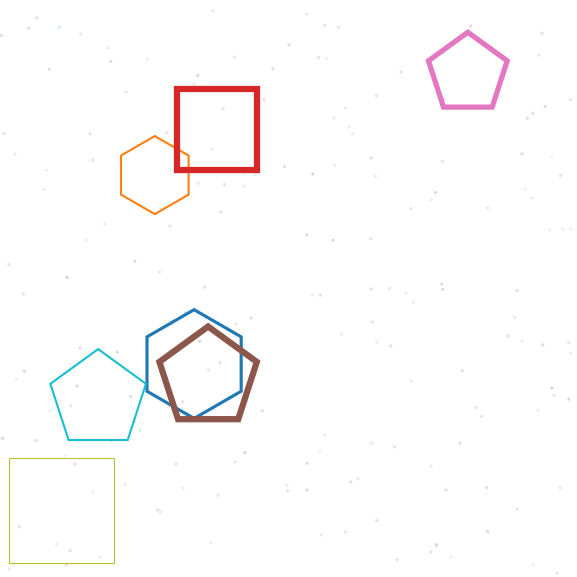[{"shape": "hexagon", "thickness": 1.5, "radius": 0.47, "center": [0.336, 0.369]}, {"shape": "hexagon", "thickness": 1, "radius": 0.34, "center": [0.268, 0.696]}, {"shape": "square", "thickness": 3, "radius": 0.35, "center": [0.376, 0.774]}, {"shape": "pentagon", "thickness": 3, "radius": 0.44, "center": [0.36, 0.345]}, {"shape": "pentagon", "thickness": 2.5, "radius": 0.36, "center": [0.81, 0.872]}, {"shape": "square", "thickness": 0.5, "radius": 0.46, "center": [0.106, 0.116]}, {"shape": "pentagon", "thickness": 1, "radius": 0.44, "center": [0.17, 0.308]}]